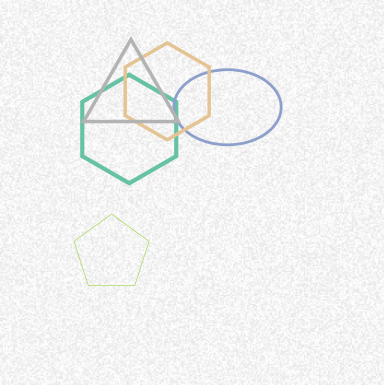[{"shape": "hexagon", "thickness": 3, "radius": 0.7, "center": [0.336, 0.665]}, {"shape": "oval", "thickness": 2, "radius": 0.7, "center": [0.591, 0.721]}, {"shape": "pentagon", "thickness": 0.5, "radius": 0.51, "center": [0.29, 0.341]}, {"shape": "hexagon", "thickness": 2.5, "radius": 0.63, "center": [0.434, 0.763]}, {"shape": "triangle", "thickness": 2.5, "radius": 0.71, "center": [0.34, 0.755]}]